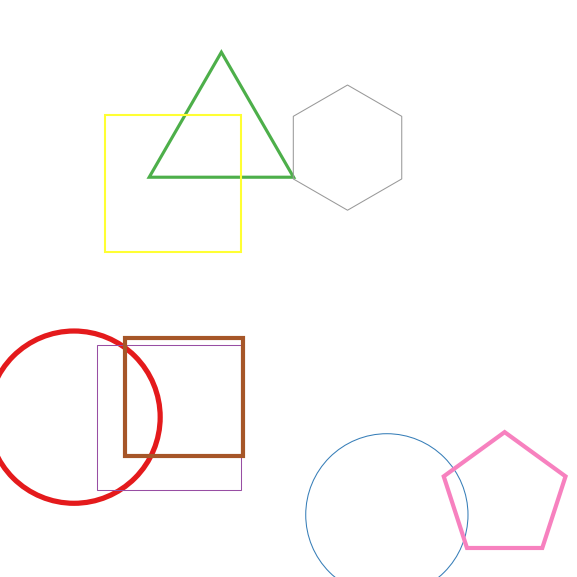[{"shape": "circle", "thickness": 2.5, "radius": 0.75, "center": [0.128, 0.277]}, {"shape": "circle", "thickness": 0.5, "radius": 0.7, "center": [0.67, 0.108]}, {"shape": "triangle", "thickness": 1.5, "radius": 0.72, "center": [0.383, 0.764]}, {"shape": "square", "thickness": 0.5, "radius": 0.63, "center": [0.293, 0.276]}, {"shape": "square", "thickness": 1, "radius": 0.59, "center": [0.299, 0.681]}, {"shape": "square", "thickness": 2, "radius": 0.51, "center": [0.319, 0.311]}, {"shape": "pentagon", "thickness": 2, "radius": 0.55, "center": [0.874, 0.14]}, {"shape": "hexagon", "thickness": 0.5, "radius": 0.54, "center": [0.602, 0.743]}]